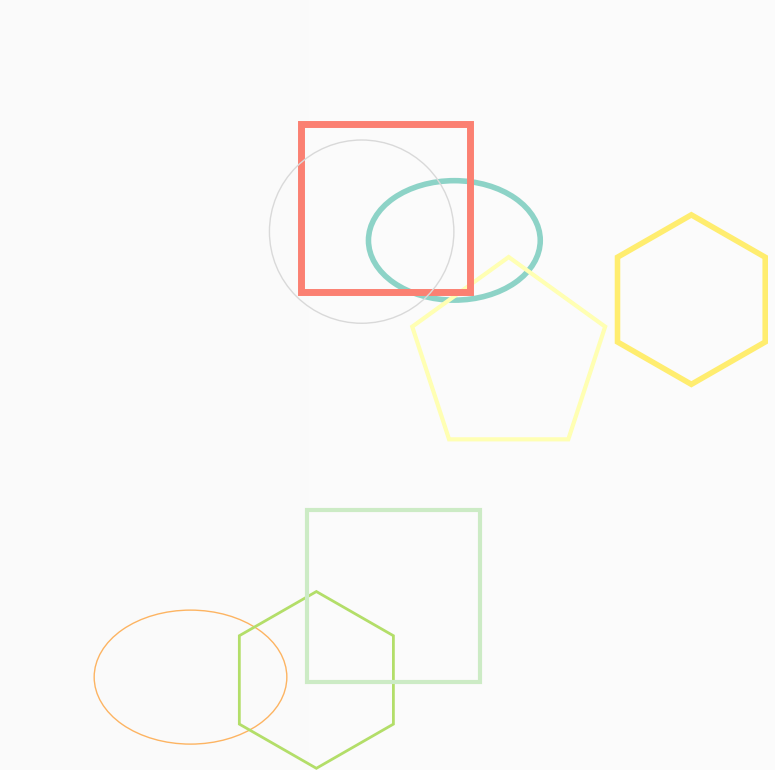[{"shape": "oval", "thickness": 2, "radius": 0.55, "center": [0.586, 0.688]}, {"shape": "pentagon", "thickness": 1.5, "radius": 0.65, "center": [0.656, 0.535]}, {"shape": "square", "thickness": 2.5, "radius": 0.55, "center": [0.497, 0.73]}, {"shape": "oval", "thickness": 0.5, "radius": 0.62, "center": [0.246, 0.121]}, {"shape": "hexagon", "thickness": 1, "radius": 0.57, "center": [0.408, 0.117]}, {"shape": "circle", "thickness": 0.5, "radius": 0.59, "center": [0.467, 0.699]}, {"shape": "square", "thickness": 1.5, "radius": 0.56, "center": [0.508, 0.226]}, {"shape": "hexagon", "thickness": 2, "radius": 0.55, "center": [0.892, 0.611]}]